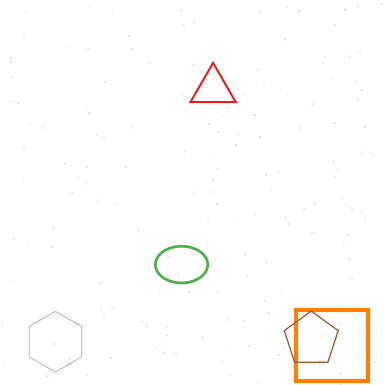[{"shape": "triangle", "thickness": 1.5, "radius": 0.34, "center": [0.553, 0.769]}, {"shape": "oval", "thickness": 2, "radius": 0.34, "center": [0.472, 0.313]}, {"shape": "square", "thickness": 3, "radius": 0.46, "center": [0.862, 0.102]}, {"shape": "pentagon", "thickness": 1, "radius": 0.37, "center": [0.808, 0.119]}, {"shape": "hexagon", "thickness": 0.5, "radius": 0.39, "center": [0.144, 0.113]}]